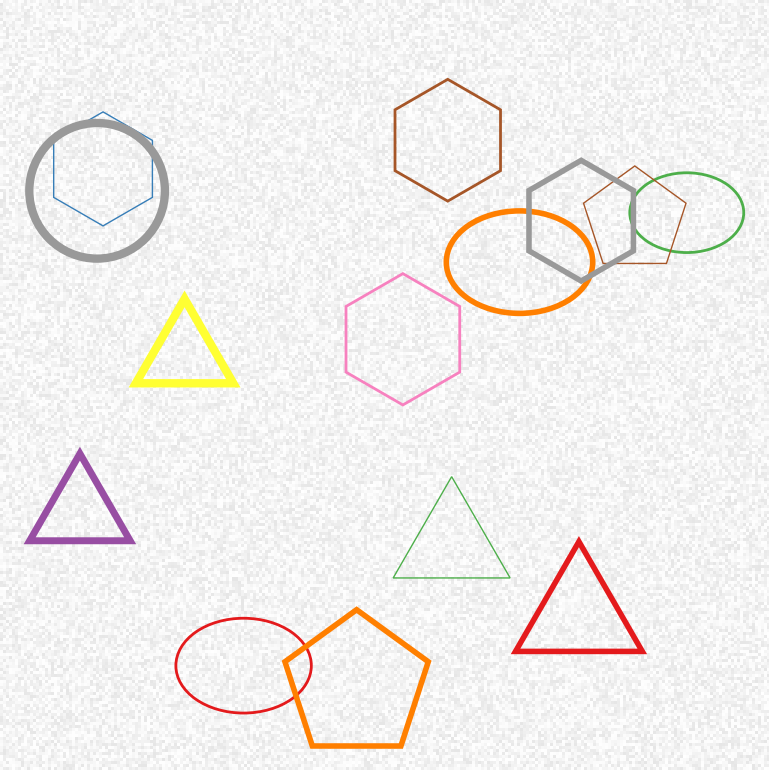[{"shape": "triangle", "thickness": 2, "radius": 0.48, "center": [0.752, 0.202]}, {"shape": "oval", "thickness": 1, "radius": 0.44, "center": [0.316, 0.136]}, {"shape": "hexagon", "thickness": 0.5, "radius": 0.37, "center": [0.134, 0.781]}, {"shape": "triangle", "thickness": 0.5, "radius": 0.44, "center": [0.587, 0.293]}, {"shape": "oval", "thickness": 1, "radius": 0.37, "center": [0.892, 0.724]}, {"shape": "triangle", "thickness": 2.5, "radius": 0.38, "center": [0.104, 0.335]}, {"shape": "pentagon", "thickness": 2, "radius": 0.49, "center": [0.463, 0.11]}, {"shape": "oval", "thickness": 2, "radius": 0.48, "center": [0.675, 0.66]}, {"shape": "triangle", "thickness": 3, "radius": 0.37, "center": [0.24, 0.539]}, {"shape": "hexagon", "thickness": 1, "radius": 0.4, "center": [0.582, 0.818]}, {"shape": "pentagon", "thickness": 0.5, "radius": 0.35, "center": [0.824, 0.714]}, {"shape": "hexagon", "thickness": 1, "radius": 0.43, "center": [0.523, 0.559]}, {"shape": "hexagon", "thickness": 2, "radius": 0.39, "center": [0.755, 0.713]}, {"shape": "circle", "thickness": 3, "radius": 0.44, "center": [0.126, 0.752]}]